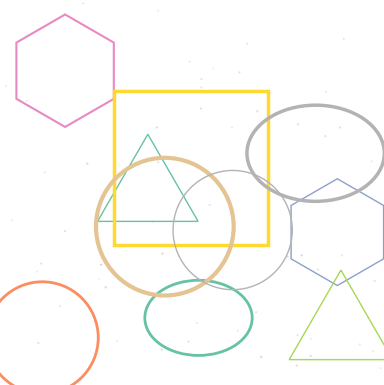[{"shape": "triangle", "thickness": 1, "radius": 0.75, "center": [0.384, 0.5]}, {"shape": "oval", "thickness": 2, "radius": 0.7, "center": [0.516, 0.174]}, {"shape": "circle", "thickness": 2, "radius": 0.73, "center": [0.11, 0.123]}, {"shape": "hexagon", "thickness": 1, "radius": 0.69, "center": [0.876, 0.397]}, {"shape": "hexagon", "thickness": 1.5, "radius": 0.73, "center": [0.169, 0.816]}, {"shape": "triangle", "thickness": 1, "radius": 0.78, "center": [0.885, 0.143]}, {"shape": "square", "thickness": 2.5, "radius": 1.0, "center": [0.496, 0.563]}, {"shape": "circle", "thickness": 3, "radius": 0.89, "center": [0.428, 0.411]}, {"shape": "circle", "thickness": 1, "radius": 0.77, "center": [0.604, 0.402]}, {"shape": "oval", "thickness": 2.5, "radius": 0.89, "center": [0.82, 0.602]}]